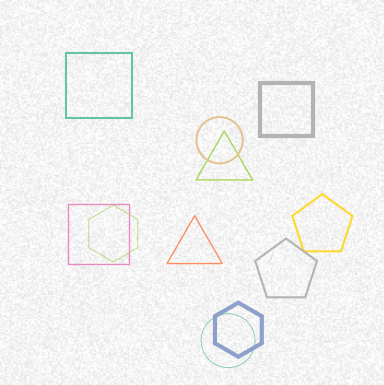[{"shape": "square", "thickness": 1.5, "radius": 0.42, "center": [0.257, 0.778]}, {"shape": "circle", "thickness": 0.5, "radius": 0.35, "center": [0.593, 0.115]}, {"shape": "triangle", "thickness": 1, "radius": 0.41, "center": [0.506, 0.357]}, {"shape": "hexagon", "thickness": 3, "radius": 0.35, "center": [0.619, 0.144]}, {"shape": "square", "thickness": 1, "radius": 0.39, "center": [0.256, 0.392]}, {"shape": "triangle", "thickness": 1, "radius": 0.42, "center": [0.583, 0.575]}, {"shape": "hexagon", "thickness": 0.5, "radius": 0.37, "center": [0.294, 0.393]}, {"shape": "pentagon", "thickness": 1.5, "radius": 0.41, "center": [0.837, 0.414]}, {"shape": "circle", "thickness": 1.5, "radius": 0.3, "center": [0.57, 0.636]}, {"shape": "pentagon", "thickness": 1.5, "radius": 0.42, "center": [0.743, 0.296]}, {"shape": "square", "thickness": 3, "radius": 0.34, "center": [0.744, 0.715]}]